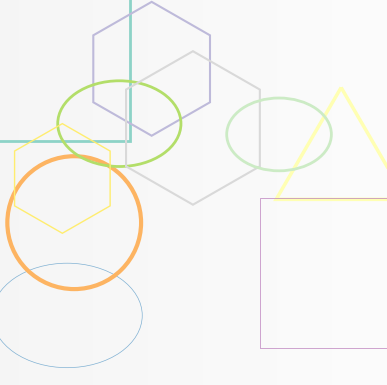[{"shape": "square", "thickness": 2, "radius": 0.93, "center": [0.151, 0.82]}, {"shape": "triangle", "thickness": 2.5, "radius": 0.97, "center": [0.88, 0.579]}, {"shape": "hexagon", "thickness": 1.5, "radius": 0.87, "center": [0.391, 0.821]}, {"shape": "oval", "thickness": 0.5, "radius": 0.97, "center": [0.173, 0.181]}, {"shape": "circle", "thickness": 3, "radius": 0.86, "center": [0.192, 0.422]}, {"shape": "oval", "thickness": 2, "radius": 0.8, "center": [0.308, 0.679]}, {"shape": "hexagon", "thickness": 1.5, "radius": 1.0, "center": [0.498, 0.668]}, {"shape": "square", "thickness": 0.5, "radius": 0.97, "center": [0.866, 0.291]}, {"shape": "oval", "thickness": 2, "radius": 0.68, "center": [0.72, 0.651]}, {"shape": "hexagon", "thickness": 1, "radius": 0.71, "center": [0.161, 0.536]}]